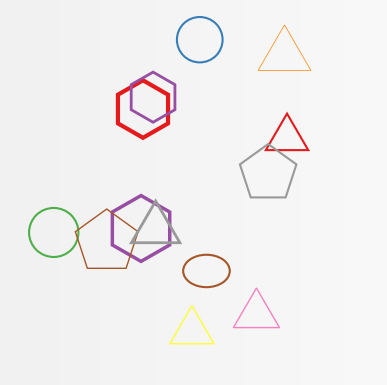[{"shape": "hexagon", "thickness": 3, "radius": 0.37, "center": [0.369, 0.717]}, {"shape": "triangle", "thickness": 1.5, "radius": 0.32, "center": [0.741, 0.642]}, {"shape": "circle", "thickness": 1.5, "radius": 0.29, "center": [0.516, 0.897]}, {"shape": "circle", "thickness": 1.5, "radius": 0.32, "center": [0.139, 0.396]}, {"shape": "hexagon", "thickness": 2, "radius": 0.33, "center": [0.395, 0.748]}, {"shape": "hexagon", "thickness": 2.5, "radius": 0.43, "center": [0.364, 0.407]}, {"shape": "triangle", "thickness": 0.5, "radius": 0.39, "center": [0.734, 0.857]}, {"shape": "triangle", "thickness": 1, "radius": 0.33, "center": [0.495, 0.14]}, {"shape": "oval", "thickness": 1.5, "radius": 0.3, "center": [0.533, 0.296]}, {"shape": "pentagon", "thickness": 1, "radius": 0.43, "center": [0.275, 0.372]}, {"shape": "triangle", "thickness": 1, "radius": 0.34, "center": [0.662, 0.183]}, {"shape": "triangle", "thickness": 2, "radius": 0.36, "center": [0.402, 0.406]}, {"shape": "pentagon", "thickness": 1.5, "radius": 0.38, "center": [0.692, 0.549]}]